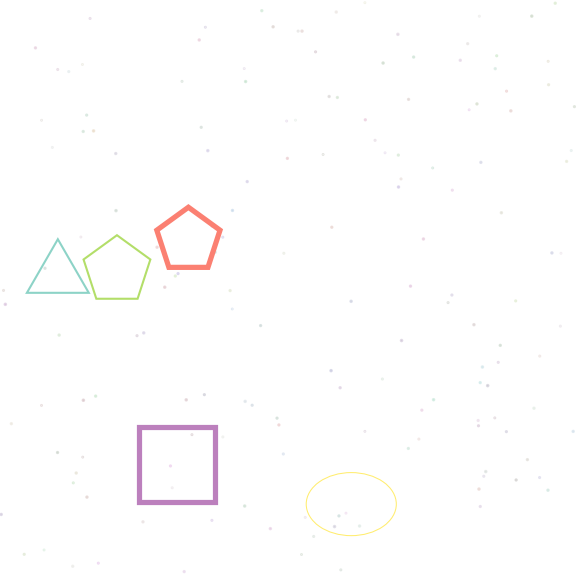[{"shape": "triangle", "thickness": 1, "radius": 0.31, "center": [0.1, 0.523]}, {"shape": "pentagon", "thickness": 2.5, "radius": 0.29, "center": [0.326, 0.583]}, {"shape": "pentagon", "thickness": 1, "radius": 0.3, "center": [0.203, 0.531]}, {"shape": "square", "thickness": 2.5, "radius": 0.33, "center": [0.306, 0.195]}, {"shape": "oval", "thickness": 0.5, "radius": 0.39, "center": [0.608, 0.126]}]